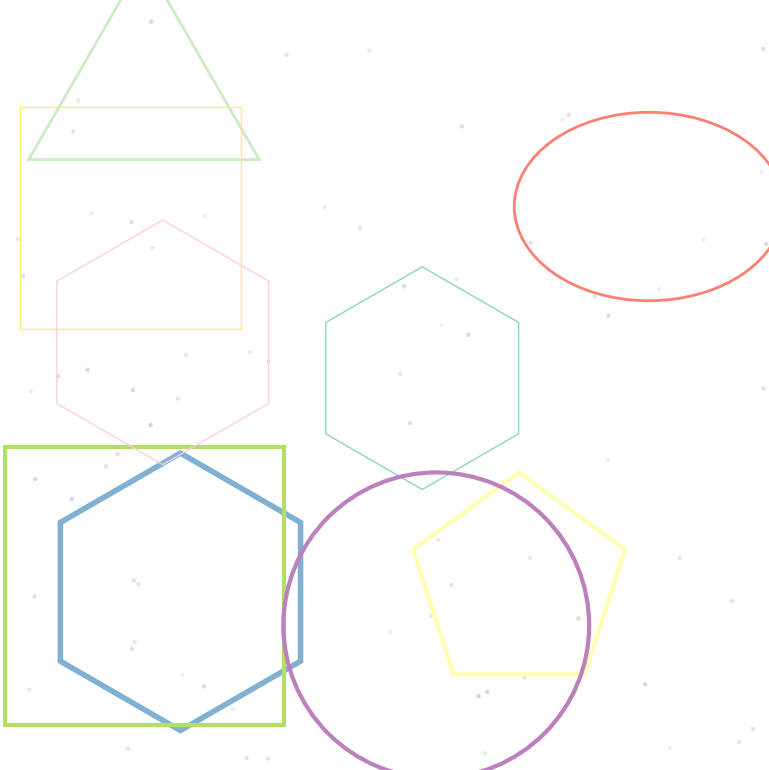[{"shape": "hexagon", "thickness": 0.5, "radius": 0.72, "center": [0.548, 0.509]}, {"shape": "pentagon", "thickness": 1.5, "radius": 0.72, "center": [0.674, 0.241]}, {"shape": "oval", "thickness": 1, "radius": 0.87, "center": [0.843, 0.732]}, {"shape": "hexagon", "thickness": 2, "radius": 0.9, "center": [0.234, 0.231]}, {"shape": "square", "thickness": 1.5, "radius": 0.91, "center": [0.188, 0.239]}, {"shape": "hexagon", "thickness": 0.5, "radius": 0.79, "center": [0.211, 0.555]}, {"shape": "circle", "thickness": 1.5, "radius": 0.99, "center": [0.567, 0.188]}, {"shape": "triangle", "thickness": 1, "radius": 0.86, "center": [0.187, 0.879]}, {"shape": "square", "thickness": 0.5, "radius": 0.72, "center": [0.169, 0.717]}]